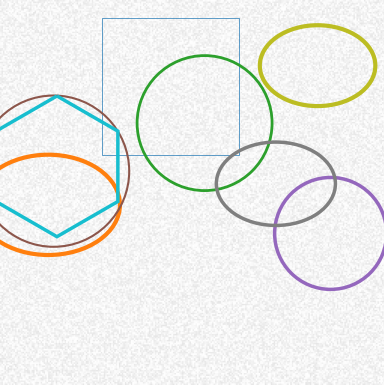[{"shape": "square", "thickness": 0.5, "radius": 0.89, "center": [0.443, 0.774]}, {"shape": "oval", "thickness": 3, "radius": 0.93, "center": [0.125, 0.468]}, {"shape": "circle", "thickness": 2, "radius": 0.88, "center": [0.531, 0.68]}, {"shape": "circle", "thickness": 2.5, "radius": 0.73, "center": [0.859, 0.394]}, {"shape": "circle", "thickness": 1.5, "radius": 0.98, "center": [0.139, 0.555]}, {"shape": "oval", "thickness": 2.5, "radius": 0.77, "center": [0.717, 0.523]}, {"shape": "oval", "thickness": 3, "radius": 0.75, "center": [0.825, 0.829]}, {"shape": "hexagon", "thickness": 2.5, "radius": 0.91, "center": [0.148, 0.568]}]